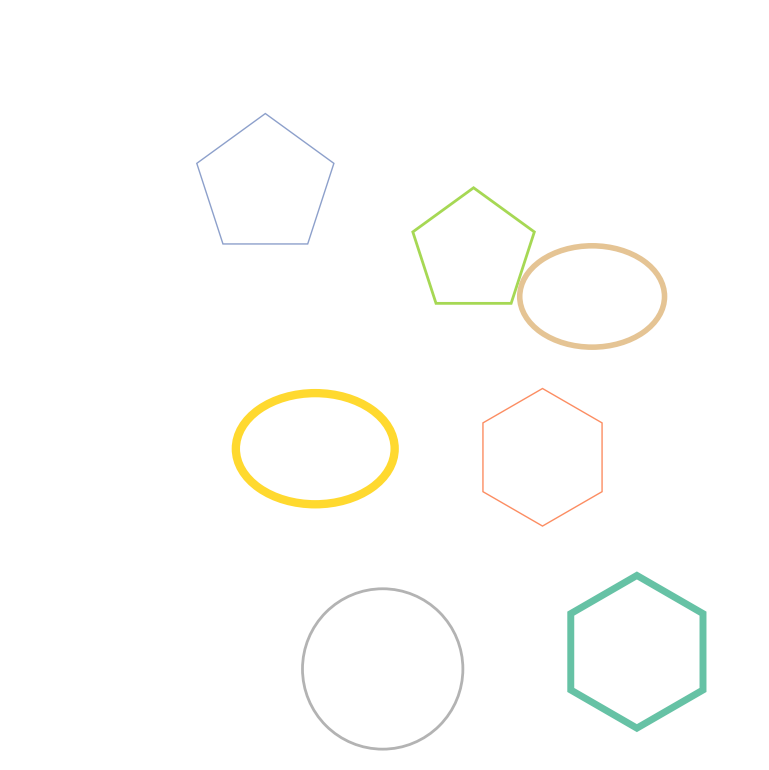[{"shape": "hexagon", "thickness": 2.5, "radius": 0.5, "center": [0.827, 0.154]}, {"shape": "hexagon", "thickness": 0.5, "radius": 0.45, "center": [0.705, 0.406]}, {"shape": "pentagon", "thickness": 0.5, "radius": 0.47, "center": [0.345, 0.759]}, {"shape": "pentagon", "thickness": 1, "radius": 0.41, "center": [0.615, 0.673]}, {"shape": "oval", "thickness": 3, "radius": 0.52, "center": [0.409, 0.417]}, {"shape": "oval", "thickness": 2, "radius": 0.47, "center": [0.769, 0.615]}, {"shape": "circle", "thickness": 1, "radius": 0.52, "center": [0.497, 0.131]}]